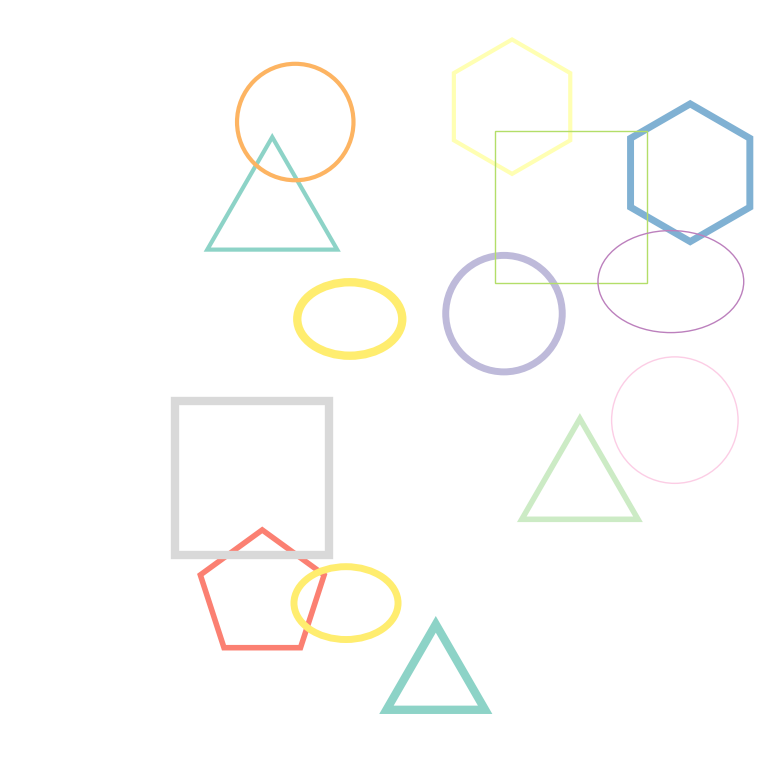[{"shape": "triangle", "thickness": 1.5, "radius": 0.49, "center": [0.354, 0.725]}, {"shape": "triangle", "thickness": 3, "radius": 0.37, "center": [0.566, 0.115]}, {"shape": "hexagon", "thickness": 1.5, "radius": 0.44, "center": [0.665, 0.861]}, {"shape": "circle", "thickness": 2.5, "radius": 0.38, "center": [0.655, 0.593]}, {"shape": "pentagon", "thickness": 2, "radius": 0.42, "center": [0.341, 0.227]}, {"shape": "hexagon", "thickness": 2.5, "radius": 0.45, "center": [0.896, 0.776]}, {"shape": "circle", "thickness": 1.5, "radius": 0.38, "center": [0.383, 0.842]}, {"shape": "square", "thickness": 0.5, "radius": 0.5, "center": [0.741, 0.731]}, {"shape": "circle", "thickness": 0.5, "radius": 0.41, "center": [0.876, 0.454]}, {"shape": "square", "thickness": 3, "radius": 0.5, "center": [0.327, 0.379]}, {"shape": "oval", "thickness": 0.5, "radius": 0.47, "center": [0.871, 0.634]}, {"shape": "triangle", "thickness": 2, "radius": 0.44, "center": [0.753, 0.369]}, {"shape": "oval", "thickness": 3, "radius": 0.34, "center": [0.454, 0.586]}, {"shape": "oval", "thickness": 2.5, "radius": 0.34, "center": [0.449, 0.217]}]